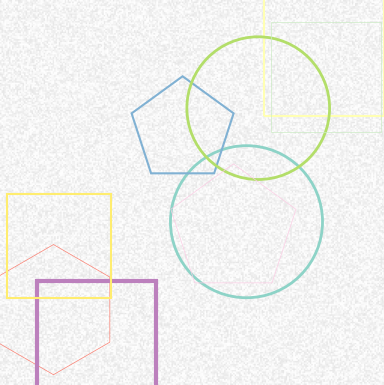[{"shape": "circle", "thickness": 2, "radius": 0.99, "center": [0.64, 0.424]}, {"shape": "square", "thickness": 1.5, "radius": 0.78, "center": [0.841, 0.854]}, {"shape": "hexagon", "thickness": 0.5, "radius": 0.85, "center": [0.139, 0.196]}, {"shape": "pentagon", "thickness": 1.5, "radius": 0.7, "center": [0.474, 0.663]}, {"shape": "circle", "thickness": 2, "radius": 0.93, "center": [0.671, 0.719]}, {"shape": "pentagon", "thickness": 0.5, "radius": 0.85, "center": [0.606, 0.403]}, {"shape": "square", "thickness": 3, "radius": 0.78, "center": [0.25, 0.116]}, {"shape": "square", "thickness": 0.5, "radius": 0.71, "center": [0.847, 0.8]}, {"shape": "square", "thickness": 1.5, "radius": 0.67, "center": [0.153, 0.361]}]